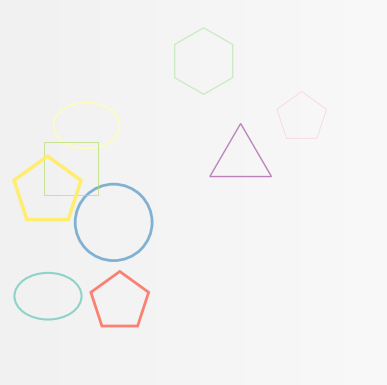[{"shape": "oval", "thickness": 1.5, "radius": 0.43, "center": [0.124, 0.231]}, {"shape": "oval", "thickness": 1, "radius": 0.43, "center": [0.224, 0.674]}, {"shape": "pentagon", "thickness": 2, "radius": 0.39, "center": [0.309, 0.217]}, {"shape": "circle", "thickness": 2, "radius": 0.5, "center": [0.293, 0.422]}, {"shape": "square", "thickness": 0.5, "radius": 0.35, "center": [0.182, 0.562]}, {"shape": "pentagon", "thickness": 0.5, "radius": 0.34, "center": [0.779, 0.695]}, {"shape": "triangle", "thickness": 1, "radius": 0.46, "center": [0.621, 0.587]}, {"shape": "hexagon", "thickness": 1, "radius": 0.43, "center": [0.526, 0.841]}, {"shape": "pentagon", "thickness": 2.5, "radius": 0.45, "center": [0.123, 0.503]}]